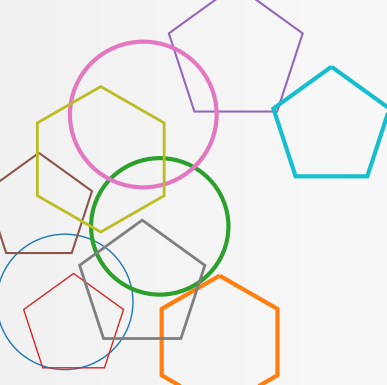[{"shape": "circle", "thickness": 1, "radius": 0.88, "center": [0.167, 0.216]}, {"shape": "hexagon", "thickness": 3, "radius": 0.86, "center": [0.567, 0.111]}, {"shape": "circle", "thickness": 3, "radius": 0.89, "center": [0.412, 0.412]}, {"shape": "pentagon", "thickness": 1, "radius": 0.68, "center": [0.19, 0.154]}, {"shape": "pentagon", "thickness": 1.5, "radius": 0.91, "center": [0.608, 0.857]}, {"shape": "pentagon", "thickness": 1.5, "radius": 0.72, "center": [0.101, 0.459]}, {"shape": "circle", "thickness": 3, "radius": 0.95, "center": [0.37, 0.703]}, {"shape": "pentagon", "thickness": 2, "radius": 0.85, "center": [0.367, 0.258]}, {"shape": "hexagon", "thickness": 2, "radius": 0.94, "center": [0.26, 0.586]}, {"shape": "pentagon", "thickness": 3, "radius": 0.79, "center": [0.855, 0.669]}]